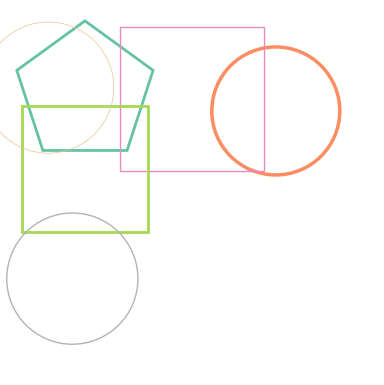[{"shape": "pentagon", "thickness": 2, "radius": 0.93, "center": [0.221, 0.76]}, {"shape": "circle", "thickness": 2.5, "radius": 0.83, "center": [0.716, 0.712]}, {"shape": "square", "thickness": 1, "radius": 0.94, "center": [0.499, 0.742]}, {"shape": "square", "thickness": 2, "radius": 0.82, "center": [0.221, 0.561]}, {"shape": "circle", "thickness": 0.5, "radius": 0.85, "center": [0.125, 0.772]}, {"shape": "circle", "thickness": 1, "radius": 0.85, "center": [0.188, 0.276]}]